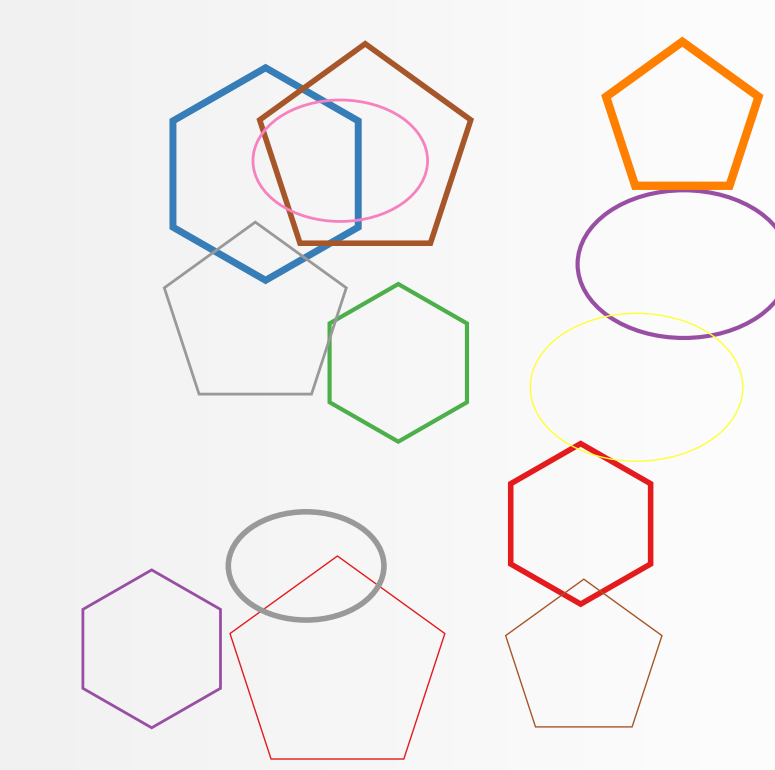[{"shape": "pentagon", "thickness": 0.5, "radius": 0.73, "center": [0.435, 0.132]}, {"shape": "hexagon", "thickness": 2, "radius": 0.52, "center": [0.749, 0.32]}, {"shape": "hexagon", "thickness": 2.5, "radius": 0.69, "center": [0.343, 0.774]}, {"shape": "hexagon", "thickness": 1.5, "radius": 0.51, "center": [0.514, 0.529]}, {"shape": "oval", "thickness": 1.5, "radius": 0.68, "center": [0.882, 0.657]}, {"shape": "hexagon", "thickness": 1, "radius": 0.51, "center": [0.196, 0.157]}, {"shape": "pentagon", "thickness": 3, "radius": 0.52, "center": [0.88, 0.842]}, {"shape": "oval", "thickness": 0.5, "radius": 0.69, "center": [0.821, 0.497]}, {"shape": "pentagon", "thickness": 2, "radius": 0.72, "center": [0.471, 0.8]}, {"shape": "pentagon", "thickness": 0.5, "radius": 0.53, "center": [0.753, 0.142]}, {"shape": "oval", "thickness": 1, "radius": 0.56, "center": [0.439, 0.791]}, {"shape": "oval", "thickness": 2, "radius": 0.5, "center": [0.395, 0.265]}, {"shape": "pentagon", "thickness": 1, "radius": 0.62, "center": [0.329, 0.588]}]